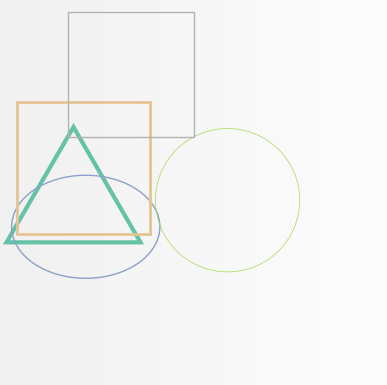[{"shape": "triangle", "thickness": 3, "radius": 1.0, "center": [0.19, 0.47]}, {"shape": "oval", "thickness": 1, "radius": 0.96, "center": [0.221, 0.411]}, {"shape": "circle", "thickness": 0.5, "radius": 0.93, "center": [0.587, 0.48]}, {"shape": "square", "thickness": 2, "radius": 0.86, "center": [0.216, 0.564]}, {"shape": "square", "thickness": 1, "radius": 0.81, "center": [0.338, 0.807]}]